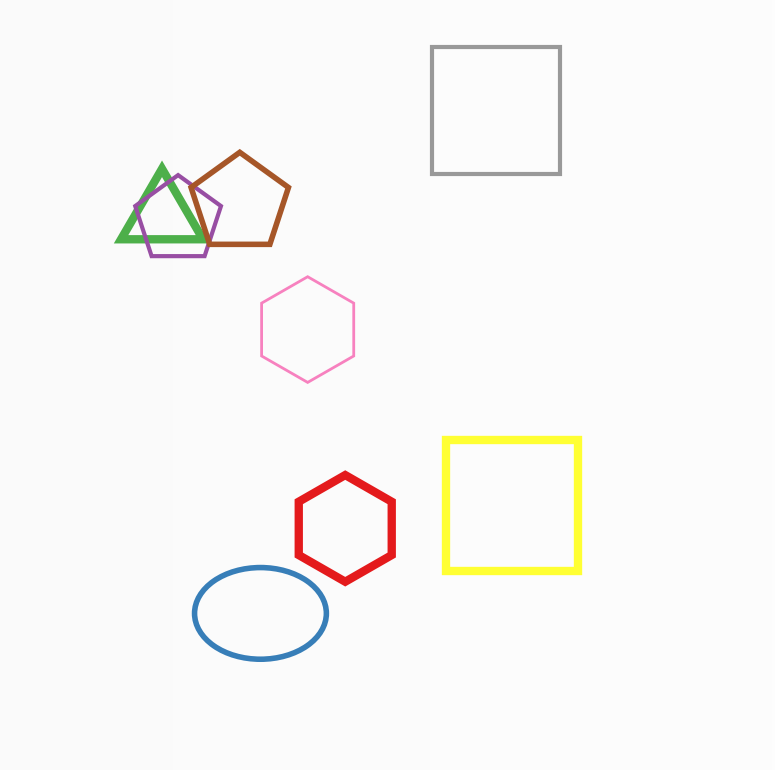[{"shape": "hexagon", "thickness": 3, "radius": 0.35, "center": [0.445, 0.314]}, {"shape": "oval", "thickness": 2, "radius": 0.43, "center": [0.336, 0.203]}, {"shape": "triangle", "thickness": 3, "radius": 0.31, "center": [0.209, 0.72]}, {"shape": "pentagon", "thickness": 1.5, "radius": 0.29, "center": [0.23, 0.714]}, {"shape": "square", "thickness": 3, "radius": 0.43, "center": [0.661, 0.344]}, {"shape": "pentagon", "thickness": 2, "radius": 0.33, "center": [0.309, 0.736]}, {"shape": "hexagon", "thickness": 1, "radius": 0.34, "center": [0.397, 0.572]}, {"shape": "square", "thickness": 1.5, "radius": 0.41, "center": [0.639, 0.856]}]